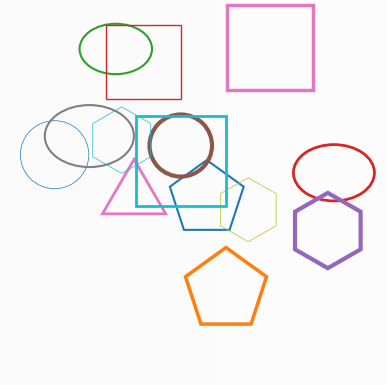[{"shape": "circle", "thickness": 0.5, "radius": 0.44, "center": [0.141, 0.598]}, {"shape": "pentagon", "thickness": 1.5, "radius": 0.5, "center": [0.534, 0.484]}, {"shape": "pentagon", "thickness": 2.5, "radius": 0.55, "center": [0.583, 0.247]}, {"shape": "oval", "thickness": 1.5, "radius": 0.47, "center": [0.299, 0.873]}, {"shape": "oval", "thickness": 2, "radius": 0.52, "center": [0.862, 0.551]}, {"shape": "square", "thickness": 1, "radius": 0.48, "center": [0.37, 0.839]}, {"shape": "hexagon", "thickness": 3, "radius": 0.49, "center": [0.846, 0.401]}, {"shape": "circle", "thickness": 3, "radius": 0.4, "center": [0.467, 0.622]}, {"shape": "triangle", "thickness": 2, "radius": 0.47, "center": [0.346, 0.492]}, {"shape": "square", "thickness": 2.5, "radius": 0.55, "center": [0.697, 0.877]}, {"shape": "oval", "thickness": 1.5, "radius": 0.57, "center": [0.231, 0.647]}, {"shape": "hexagon", "thickness": 0.5, "radius": 0.42, "center": [0.641, 0.455]}, {"shape": "hexagon", "thickness": 0.5, "radius": 0.43, "center": [0.314, 0.636]}, {"shape": "square", "thickness": 2, "radius": 0.59, "center": [0.467, 0.583]}]